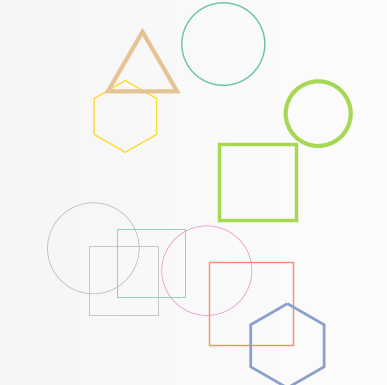[{"shape": "circle", "thickness": 1, "radius": 0.54, "center": [0.576, 0.886]}, {"shape": "square", "thickness": 0.5, "radius": 0.44, "center": [0.39, 0.318]}, {"shape": "square", "thickness": 1, "radius": 0.54, "center": [0.648, 0.212]}, {"shape": "hexagon", "thickness": 2, "radius": 0.55, "center": [0.742, 0.102]}, {"shape": "circle", "thickness": 0.5, "radius": 0.58, "center": [0.534, 0.297]}, {"shape": "circle", "thickness": 3, "radius": 0.42, "center": [0.821, 0.705]}, {"shape": "square", "thickness": 2.5, "radius": 0.5, "center": [0.664, 0.527]}, {"shape": "hexagon", "thickness": 1, "radius": 0.47, "center": [0.323, 0.697]}, {"shape": "triangle", "thickness": 3, "radius": 0.52, "center": [0.368, 0.814]}, {"shape": "circle", "thickness": 0.5, "radius": 0.59, "center": [0.241, 0.355]}, {"shape": "square", "thickness": 0.5, "radius": 0.45, "center": [0.319, 0.272]}]